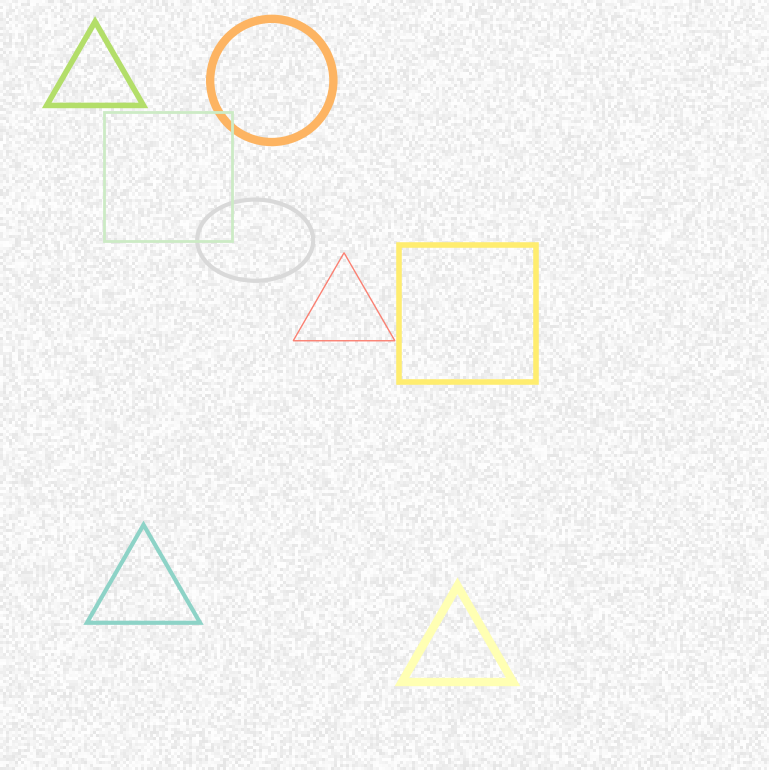[{"shape": "triangle", "thickness": 1.5, "radius": 0.42, "center": [0.186, 0.234]}, {"shape": "triangle", "thickness": 3, "radius": 0.42, "center": [0.594, 0.156]}, {"shape": "triangle", "thickness": 0.5, "radius": 0.38, "center": [0.447, 0.596]}, {"shape": "circle", "thickness": 3, "radius": 0.4, "center": [0.353, 0.896]}, {"shape": "triangle", "thickness": 2, "radius": 0.36, "center": [0.123, 0.899]}, {"shape": "oval", "thickness": 1.5, "radius": 0.38, "center": [0.331, 0.688]}, {"shape": "square", "thickness": 1, "radius": 0.42, "center": [0.218, 0.771]}, {"shape": "square", "thickness": 2, "radius": 0.44, "center": [0.608, 0.593]}]